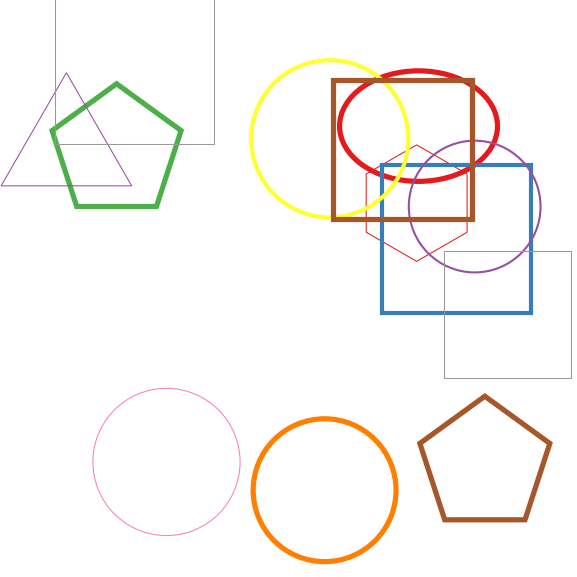[{"shape": "oval", "thickness": 2.5, "radius": 0.68, "center": [0.725, 0.781]}, {"shape": "hexagon", "thickness": 0.5, "radius": 0.5, "center": [0.721, 0.647]}, {"shape": "square", "thickness": 2, "radius": 0.64, "center": [0.791, 0.585]}, {"shape": "pentagon", "thickness": 2.5, "radius": 0.59, "center": [0.202, 0.737]}, {"shape": "triangle", "thickness": 0.5, "radius": 0.65, "center": [0.115, 0.743]}, {"shape": "circle", "thickness": 1, "radius": 0.57, "center": [0.822, 0.641]}, {"shape": "circle", "thickness": 2.5, "radius": 0.62, "center": [0.562, 0.15]}, {"shape": "circle", "thickness": 2, "radius": 0.68, "center": [0.571, 0.759]}, {"shape": "pentagon", "thickness": 2.5, "radius": 0.59, "center": [0.84, 0.195]}, {"shape": "square", "thickness": 2.5, "radius": 0.6, "center": [0.697, 0.74]}, {"shape": "circle", "thickness": 0.5, "radius": 0.64, "center": [0.288, 0.199]}, {"shape": "square", "thickness": 0.5, "radius": 0.55, "center": [0.878, 0.454]}, {"shape": "square", "thickness": 0.5, "radius": 0.69, "center": [0.233, 0.888]}]